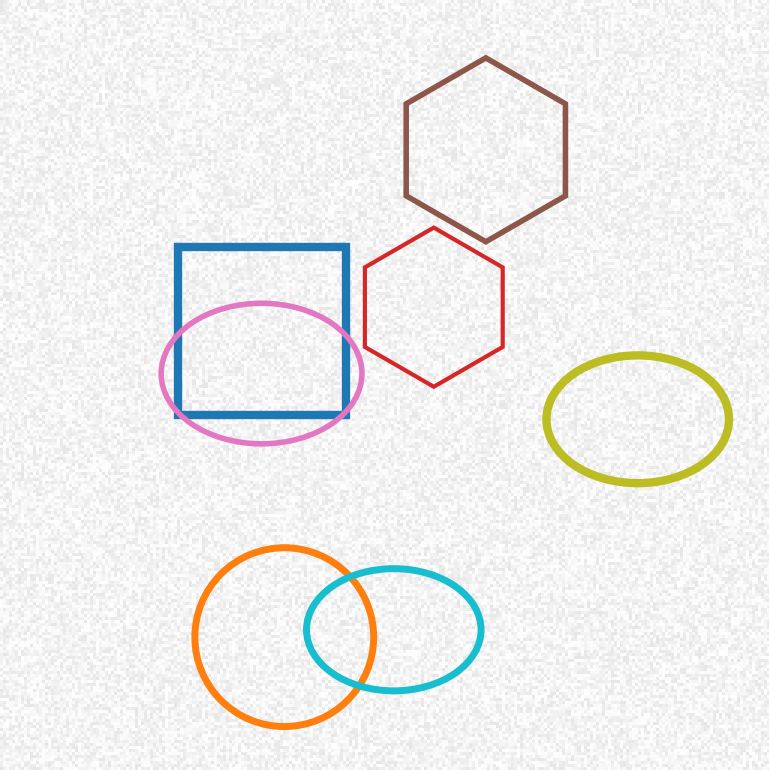[{"shape": "square", "thickness": 3, "radius": 0.54, "center": [0.34, 0.57]}, {"shape": "circle", "thickness": 2.5, "radius": 0.58, "center": [0.369, 0.173]}, {"shape": "hexagon", "thickness": 1.5, "radius": 0.52, "center": [0.563, 0.601]}, {"shape": "hexagon", "thickness": 2, "radius": 0.6, "center": [0.631, 0.805]}, {"shape": "oval", "thickness": 2, "radius": 0.65, "center": [0.34, 0.515]}, {"shape": "oval", "thickness": 3, "radius": 0.59, "center": [0.828, 0.455]}, {"shape": "oval", "thickness": 2.5, "radius": 0.57, "center": [0.511, 0.182]}]